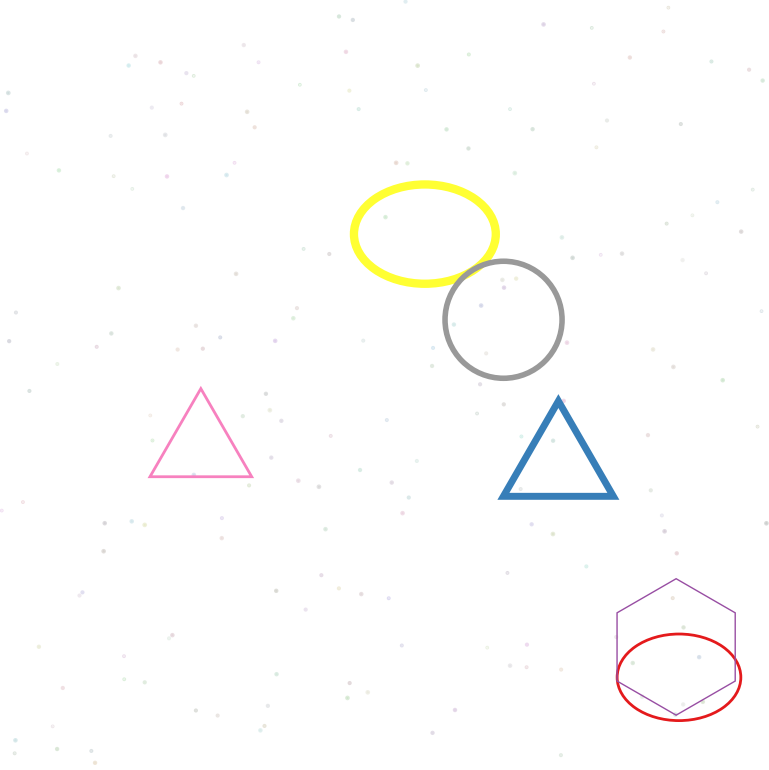[{"shape": "oval", "thickness": 1, "radius": 0.4, "center": [0.882, 0.12]}, {"shape": "triangle", "thickness": 2.5, "radius": 0.41, "center": [0.725, 0.397]}, {"shape": "hexagon", "thickness": 0.5, "radius": 0.44, "center": [0.878, 0.16]}, {"shape": "oval", "thickness": 3, "radius": 0.46, "center": [0.552, 0.696]}, {"shape": "triangle", "thickness": 1, "radius": 0.38, "center": [0.261, 0.419]}, {"shape": "circle", "thickness": 2, "radius": 0.38, "center": [0.654, 0.585]}]